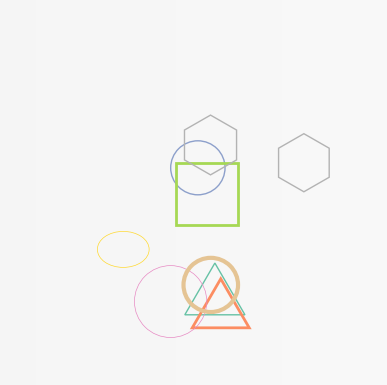[{"shape": "triangle", "thickness": 1, "radius": 0.45, "center": [0.555, 0.227]}, {"shape": "triangle", "thickness": 2, "radius": 0.42, "center": [0.57, 0.191]}, {"shape": "circle", "thickness": 1, "radius": 0.35, "center": [0.511, 0.564]}, {"shape": "circle", "thickness": 0.5, "radius": 0.47, "center": [0.44, 0.217]}, {"shape": "square", "thickness": 2, "radius": 0.4, "center": [0.534, 0.496]}, {"shape": "oval", "thickness": 0.5, "radius": 0.33, "center": [0.318, 0.352]}, {"shape": "circle", "thickness": 3, "radius": 0.35, "center": [0.544, 0.26]}, {"shape": "hexagon", "thickness": 1, "radius": 0.38, "center": [0.784, 0.577]}, {"shape": "hexagon", "thickness": 1, "radius": 0.39, "center": [0.543, 0.623]}]